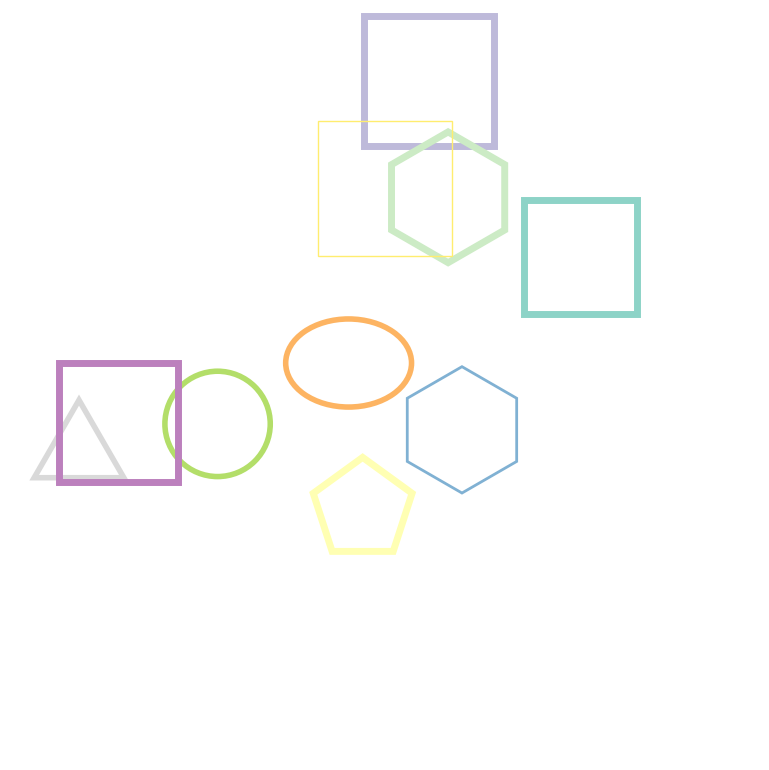[{"shape": "square", "thickness": 2.5, "radius": 0.37, "center": [0.754, 0.667]}, {"shape": "pentagon", "thickness": 2.5, "radius": 0.34, "center": [0.471, 0.338]}, {"shape": "square", "thickness": 2.5, "radius": 0.42, "center": [0.557, 0.895]}, {"shape": "hexagon", "thickness": 1, "radius": 0.41, "center": [0.6, 0.442]}, {"shape": "oval", "thickness": 2, "radius": 0.41, "center": [0.453, 0.529]}, {"shape": "circle", "thickness": 2, "radius": 0.34, "center": [0.283, 0.449]}, {"shape": "triangle", "thickness": 2, "radius": 0.34, "center": [0.103, 0.413]}, {"shape": "square", "thickness": 2.5, "radius": 0.38, "center": [0.154, 0.451]}, {"shape": "hexagon", "thickness": 2.5, "radius": 0.42, "center": [0.582, 0.744]}, {"shape": "square", "thickness": 0.5, "radius": 0.44, "center": [0.5, 0.756]}]